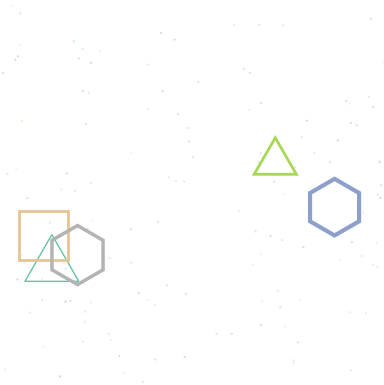[{"shape": "triangle", "thickness": 1, "radius": 0.4, "center": [0.135, 0.31]}, {"shape": "hexagon", "thickness": 3, "radius": 0.37, "center": [0.869, 0.462]}, {"shape": "triangle", "thickness": 2, "radius": 0.32, "center": [0.715, 0.579]}, {"shape": "square", "thickness": 2, "radius": 0.32, "center": [0.113, 0.389]}, {"shape": "hexagon", "thickness": 2.5, "radius": 0.38, "center": [0.201, 0.338]}]